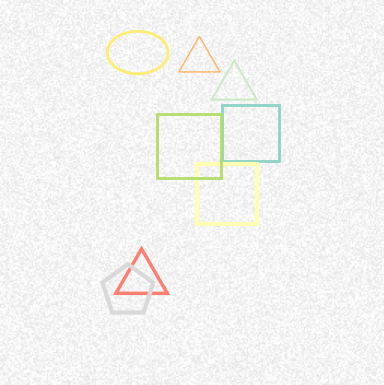[{"shape": "square", "thickness": 2, "radius": 0.37, "center": [0.651, 0.655]}, {"shape": "square", "thickness": 3, "radius": 0.39, "center": [0.59, 0.496]}, {"shape": "triangle", "thickness": 2.5, "radius": 0.39, "center": [0.368, 0.277]}, {"shape": "triangle", "thickness": 1, "radius": 0.31, "center": [0.518, 0.844]}, {"shape": "square", "thickness": 2, "radius": 0.42, "center": [0.492, 0.621]}, {"shape": "pentagon", "thickness": 3, "radius": 0.35, "center": [0.332, 0.244]}, {"shape": "triangle", "thickness": 1.5, "radius": 0.34, "center": [0.608, 0.775]}, {"shape": "oval", "thickness": 2, "radius": 0.39, "center": [0.358, 0.863]}]